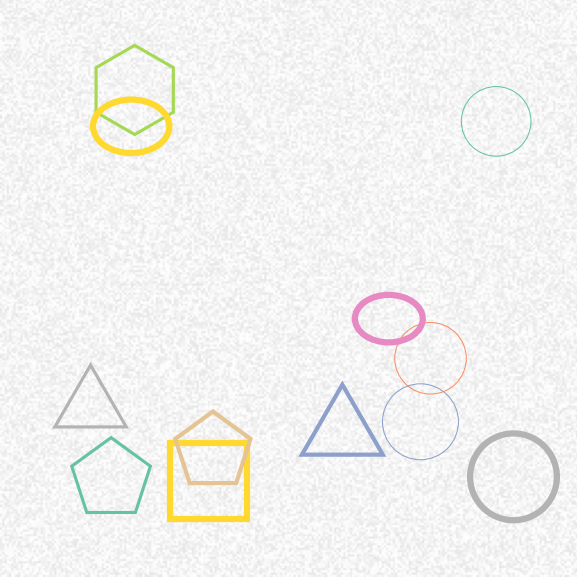[{"shape": "pentagon", "thickness": 1.5, "radius": 0.36, "center": [0.192, 0.17]}, {"shape": "circle", "thickness": 0.5, "radius": 0.3, "center": [0.859, 0.789]}, {"shape": "circle", "thickness": 0.5, "radius": 0.31, "center": [0.746, 0.379]}, {"shape": "circle", "thickness": 0.5, "radius": 0.33, "center": [0.728, 0.269]}, {"shape": "triangle", "thickness": 2, "radius": 0.4, "center": [0.593, 0.252]}, {"shape": "oval", "thickness": 3, "radius": 0.29, "center": [0.673, 0.447]}, {"shape": "hexagon", "thickness": 1.5, "radius": 0.39, "center": [0.233, 0.843]}, {"shape": "square", "thickness": 3, "radius": 0.33, "center": [0.361, 0.166]}, {"shape": "oval", "thickness": 3, "radius": 0.33, "center": [0.227, 0.78]}, {"shape": "pentagon", "thickness": 2, "radius": 0.34, "center": [0.369, 0.218]}, {"shape": "circle", "thickness": 3, "radius": 0.38, "center": [0.889, 0.173]}, {"shape": "triangle", "thickness": 1.5, "radius": 0.36, "center": [0.157, 0.296]}]